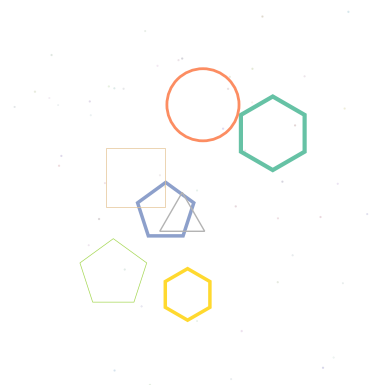[{"shape": "hexagon", "thickness": 3, "radius": 0.48, "center": [0.708, 0.654]}, {"shape": "circle", "thickness": 2, "radius": 0.47, "center": [0.527, 0.728]}, {"shape": "pentagon", "thickness": 2.5, "radius": 0.38, "center": [0.43, 0.449]}, {"shape": "pentagon", "thickness": 0.5, "radius": 0.46, "center": [0.294, 0.289]}, {"shape": "hexagon", "thickness": 2.5, "radius": 0.33, "center": [0.487, 0.235]}, {"shape": "square", "thickness": 0.5, "radius": 0.38, "center": [0.353, 0.54]}, {"shape": "triangle", "thickness": 1, "radius": 0.34, "center": [0.473, 0.433]}]